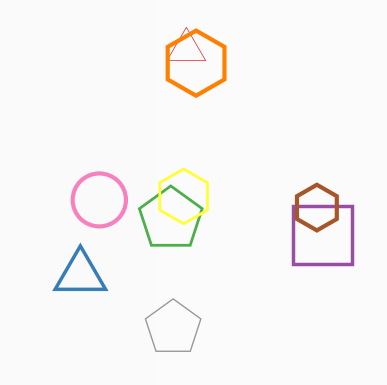[{"shape": "triangle", "thickness": 0.5, "radius": 0.29, "center": [0.481, 0.871]}, {"shape": "triangle", "thickness": 2.5, "radius": 0.38, "center": [0.207, 0.286]}, {"shape": "pentagon", "thickness": 2, "radius": 0.43, "center": [0.441, 0.432]}, {"shape": "square", "thickness": 2.5, "radius": 0.38, "center": [0.832, 0.391]}, {"shape": "hexagon", "thickness": 3, "radius": 0.42, "center": [0.506, 0.836]}, {"shape": "hexagon", "thickness": 2, "radius": 0.35, "center": [0.474, 0.49]}, {"shape": "hexagon", "thickness": 3, "radius": 0.3, "center": [0.818, 0.461]}, {"shape": "circle", "thickness": 3, "radius": 0.34, "center": [0.256, 0.481]}, {"shape": "pentagon", "thickness": 1, "radius": 0.38, "center": [0.447, 0.148]}]